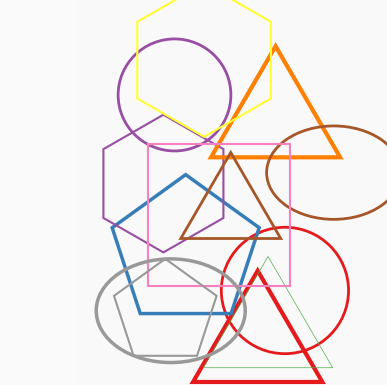[{"shape": "circle", "thickness": 2, "radius": 0.82, "center": [0.735, 0.245]}, {"shape": "triangle", "thickness": 3, "radius": 0.96, "center": [0.665, 0.104]}, {"shape": "pentagon", "thickness": 2.5, "radius": 1.0, "center": [0.479, 0.347]}, {"shape": "triangle", "thickness": 0.5, "radius": 0.96, "center": [0.692, 0.141]}, {"shape": "circle", "thickness": 2, "radius": 0.73, "center": [0.45, 0.753]}, {"shape": "hexagon", "thickness": 1.5, "radius": 0.89, "center": [0.422, 0.523]}, {"shape": "triangle", "thickness": 3, "radius": 0.96, "center": [0.711, 0.688]}, {"shape": "hexagon", "thickness": 1.5, "radius": 1.0, "center": [0.527, 0.844]}, {"shape": "triangle", "thickness": 2, "radius": 0.74, "center": [0.595, 0.455]}, {"shape": "oval", "thickness": 2, "radius": 0.87, "center": [0.861, 0.552]}, {"shape": "square", "thickness": 1.5, "radius": 0.92, "center": [0.565, 0.442]}, {"shape": "pentagon", "thickness": 1.5, "radius": 0.7, "center": [0.427, 0.189]}, {"shape": "oval", "thickness": 2.5, "radius": 0.96, "center": [0.441, 0.193]}]